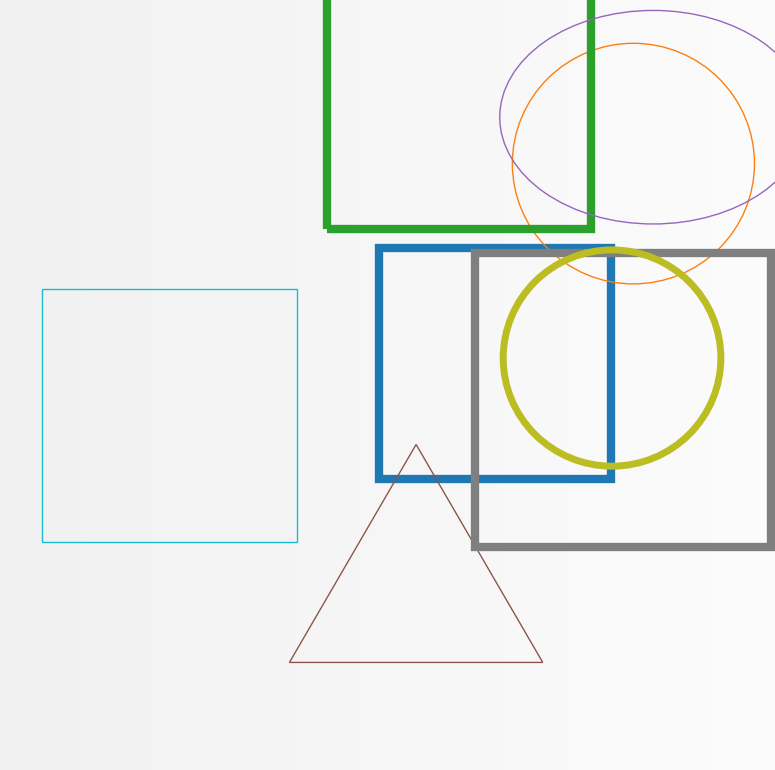[{"shape": "square", "thickness": 3, "radius": 0.75, "center": [0.639, 0.528]}, {"shape": "circle", "thickness": 0.5, "radius": 0.78, "center": [0.817, 0.788]}, {"shape": "square", "thickness": 3, "radius": 0.85, "center": [0.592, 0.874]}, {"shape": "oval", "thickness": 0.5, "radius": 0.99, "center": [0.843, 0.848]}, {"shape": "triangle", "thickness": 0.5, "radius": 0.94, "center": [0.537, 0.234]}, {"shape": "square", "thickness": 3, "radius": 0.95, "center": [0.803, 0.481]}, {"shape": "circle", "thickness": 2.5, "radius": 0.7, "center": [0.79, 0.535]}, {"shape": "square", "thickness": 0.5, "radius": 0.82, "center": [0.219, 0.46]}]